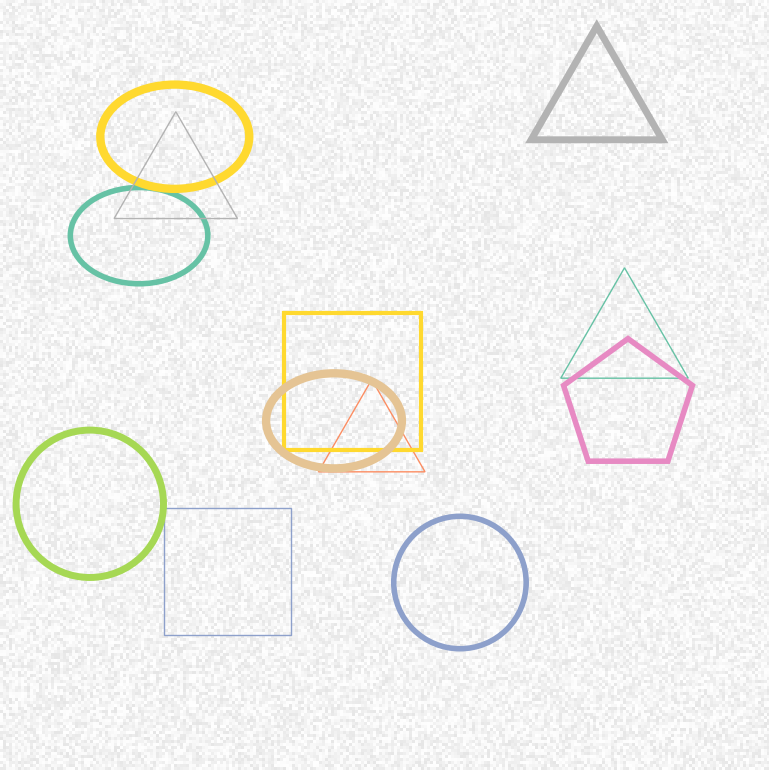[{"shape": "oval", "thickness": 2, "radius": 0.45, "center": [0.181, 0.694]}, {"shape": "triangle", "thickness": 0.5, "radius": 0.48, "center": [0.811, 0.557]}, {"shape": "triangle", "thickness": 0.5, "radius": 0.4, "center": [0.483, 0.427]}, {"shape": "circle", "thickness": 2, "radius": 0.43, "center": [0.597, 0.243]}, {"shape": "square", "thickness": 0.5, "radius": 0.41, "center": [0.295, 0.258]}, {"shape": "pentagon", "thickness": 2, "radius": 0.44, "center": [0.816, 0.472]}, {"shape": "circle", "thickness": 2.5, "radius": 0.48, "center": [0.117, 0.346]}, {"shape": "square", "thickness": 1.5, "radius": 0.44, "center": [0.458, 0.505]}, {"shape": "oval", "thickness": 3, "radius": 0.48, "center": [0.227, 0.822]}, {"shape": "oval", "thickness": 3, "radius": 0.44, "center": [0.434, 0.453]}, {"shape": "triangle", "thickness": 0.5, "radius": 0.46, "center": [0.228, 0.762]}, {"shape": "triangle", "thickness": 2.5, "radius": 0.49, "center": [0.775, 0.868]}]